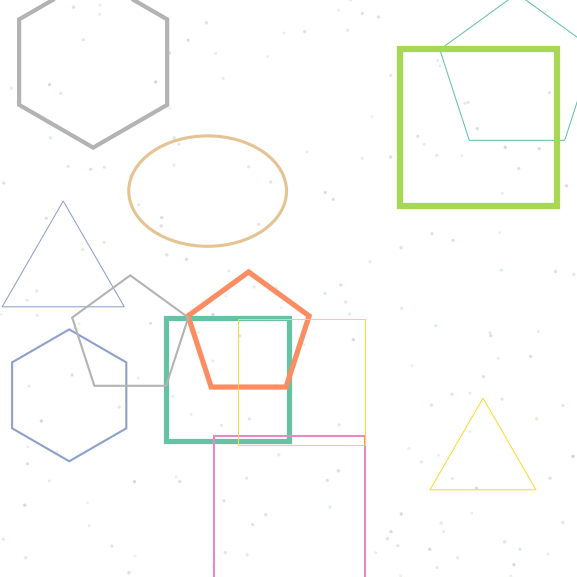[{"shape": "pentagon", "thickness": 0.5, "radius": 0.7, "center": [0.895, 0.87]}, {"shape": "square", "thickness": 2.5, "radius": 0.53, "center": [0.394, 0.341]}, {"shape": "pentagon", "thickness": 2.5, "radius": 0.55, "center": [0.43, 0.418]}, {"shape": "hexagon", "thickness": 1, "radius": 0.57, "center": [0.12, 0.315]}, {"shape": "triangle", "thickness": 0.5, "radius": 0.61, "center": [0.11, 0.529]}, {"shape": "square", "thickness": 1, "radius": 0.65, "center": [0.501, 0.114]}, {"shape": "square", "thickness": 3, "radius": 0.68, "center": [0.829, 0.779]}, {"shape": "triangle", "thickness": 0.5, "radius": 0.53, "center": [0.836, 0.204]}, {"shape": "square", "thickness": 0.5, "radius": 0.55, "center": [0.522, 0.338]}, {"shape": "oval", "thickness": 1.5, "radius": 0.68, "center": [0.36, 0.668]}, {"shape": "hexagon", "thickness": 2, "radius": 0.74, "center": [0.161, 0.892]}, {"shape": "pentagon", "thickness": 1, "radius": 0.53, "center": [0.226, 0.417]}]